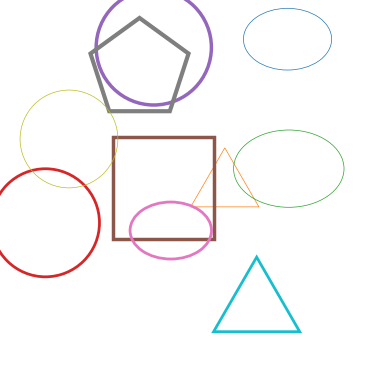[{"shape": "oval", "thickness": 0.5, "radius": 0.57, "center": [0.747, 0.898]}, {"shape": "triangle", "thickness": 0.5, "radius": 0.51, "center": [0.584, 0.514]}, {"shape": "oval", "thickness": 0.5, "radius": 0.72, "center": [0.75, 0.562]}, {"shape": "circle", "thickness": 2, "radius": 0.7, "center": [0.118, 0.421]}, {"shape": "circle", "thickness": 2.5, "radius": 0.75, "center": [0.399, 0.877]}, {"shape": "square", "thickness": 2.5, "radius": 0.66, "center": [0.425, 0.512]}, {"shape": "oval", "thickness": 2, "radius": 0.53, "center": [0.444, 0.401]}, {"shape": "pentagon", "thickness": 3, "radius": 0.67, "center": [0.362, 0.819]}, {"shape": "circle", "thickness": 0.5, "radius": 0.63, "center": [0.179, 0.639]}, {"shape": "triangle", "thickness": 2, "radius": 0.65, "center": [0.667, 0.203]}]